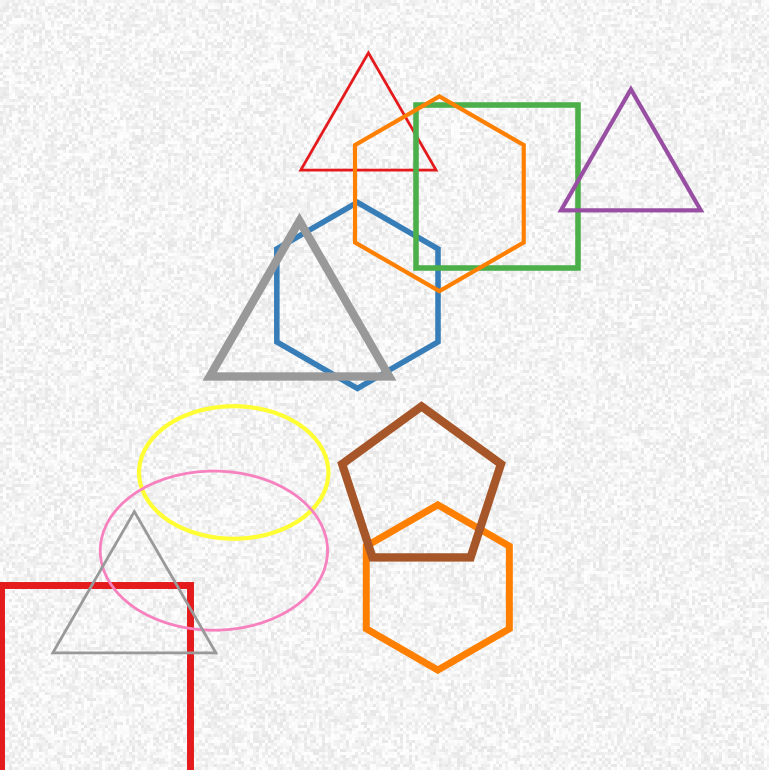[{"shape": "square", "thickness": 2.5, "radius": 0.61, "center": [0.124, 0.118]}, {"shape": "triangle", "thickness": 1, "radius": 0.51, "center": [0.478, 0.83]}, {"shape": "hexagon", "thickness": 2, "radius": 0.6, "center": [0.464, 0.616]}, {"shape": "square", "thickness": 2, "radius": 0.53, "center": [0.645, 0.758]}, {"shape": "triangle", "thickness": 1.5, "radius": 0.52, "center": [0.819, 0.779]}, {"shape": "hexagon", "thickness": 2.5, "radius": 0.54, "center": [0.569, 0.237]}, {"shape": "hexagon", "thickness": 1.5, "radius": 0.63, "center": [0.571, 0.748]}, {"shape": "oval", "thickness": 1.5, "radius": 0.61, "center": [0.304, 0.386]}, {"shape": "pentagon", "thickness": 3, "radius": 0.54, "center": [0.547, 0.364]}, {"shape": "oval", "thickness": 1, "radius": 0.74, "center": [0.278, 0.285]}, {"shape": "triangle", "thickness": 3, "radius": 0.67, "center": [0.389, 0.578]}, {"shape": "triangle", "thickness": 1, "radius": 0.61, "center": [0.174, 0.213]}]